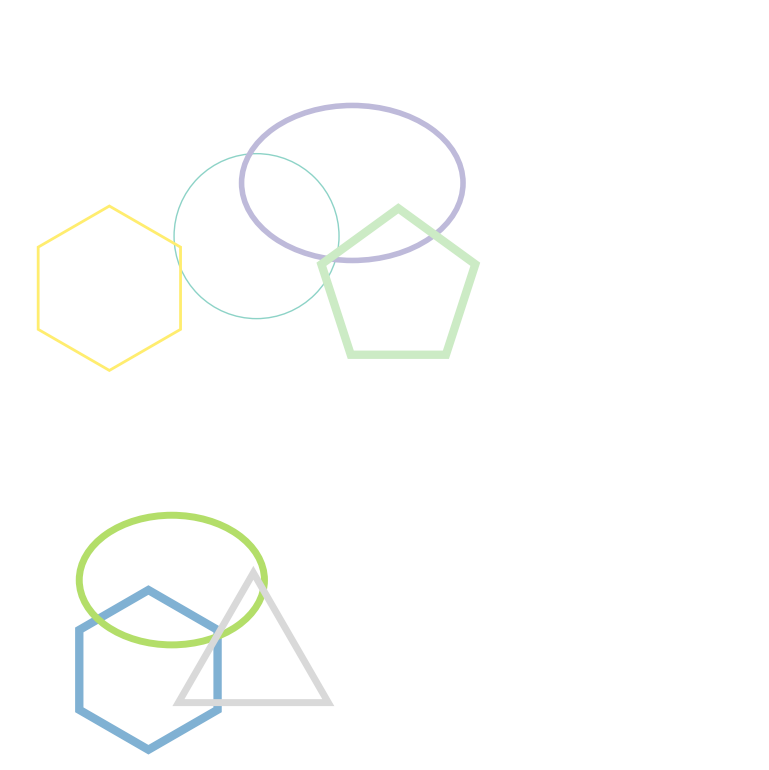[{"shape": "circle", "thickness": 0.5, "radius": 0.54, "center": [0.333, 0.693]}, {"shape": "oval", "thickness": 2, "radius": 0.72, "center": [0.458, 0.762]}, {"shape": "hexagon", "thickness": 3, "radius": 0.52, "center": [0.193, 0.13]}, {"shape": "oval", "thickness": 2.5, "radius": 0.6, "center": [0.223, 0.247]}, {"shape": "triangle", "thickness": 2.5, "radius": 0.56, "center": [0.329, 0.144]}, {"shape": "pentagon", "thickness": 3, "radius": 0.53, "center": [0.517, 0.624]}, {"shape": "hexagon", "thickness": 1, "radius": 0.53, "center": [0.142, 0.626]}]